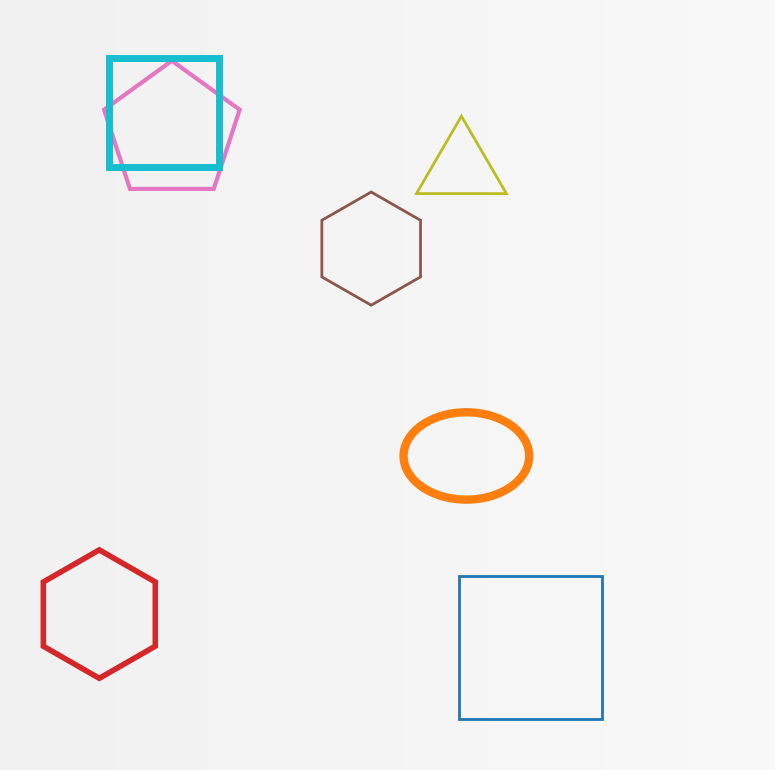[{"shape": "square", "thickness": 1, "radius": 0.46, "center": [0.684, 0.159]}, {"shape": "oval", "thickness": 3, "radius": 0.41, "center": [0.602, 0.408]}, {"shape": "hexagon", "thickness": 2, "radius": 0.42, "center": [0.128, 0.202]}, {"shape": "hexagon", "thickness": 1, "radius": 0.37, "center": [0.479, 0.677]}, {"shape": "pentagon", "thickness": 1.5, "radius": 0.46, "center": [0.222, 0.829]}, {"shape": "triangle", "thickness": 1, "radius": 0.34, "center": [0.595, 0.782]}, {"shape": "square", "thickness": 2.5, "radius": 0.35, "center": [0.211, 0.854]}]